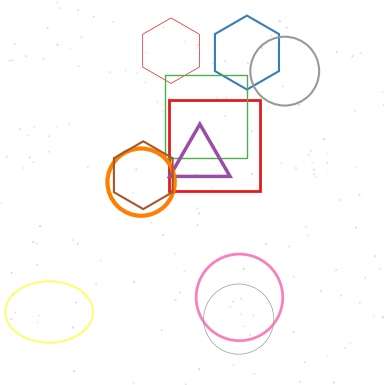[{"shape": "square", "thickness": 2, "radius": 0.59, "center": [0.558, 0.623]}, {"shape": "hexagon", "thickness": 0.5, "radius": 0.43, "center": [0.444, 0.868]}, {"shape": "hexagon", "thickness": 1.5, "radius": 0.48, "center": [0.641, 0.863]}, {"shape": "square", "thickness": 1, "radius": 0.53, "center": [0.536, 0.698]}, {"shape": "triangle", "thickness": 2.5, "radius": 0.45, "center": [0.519, 0.587]}, {"shape": "circle", "thickness": 3, "radius": 0.44, "center": [0.366, 0.527]}, {"shape": "oval", "thickness": 1, "radius": 0.57, "center": [0.128, 0.19]}, {"shape": "hexagon", "thickness": 1.5, "radius": 0.44, "center": [0.372, 0.545]}, {"shape": "circle", "thickness": 2, "radius": 0.56, "center": [0.622, 0.228]}, {"shape": "circle", "thickness": 0.5, "radius": 0.46, "center": [0.62, 0.171]}, {"shape": "circle", "thickness": 1.5, "radius": 0.45, "center": [0.74, 0.815]}]